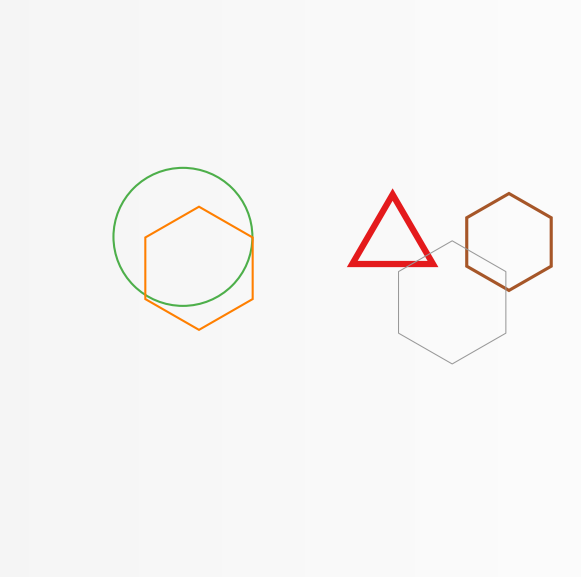[{"shape": "triangle", "thickness": 3, "radius": 0.4, "center": [0.675, 0.582]}, {"shape": "circle", "thickness": 1, "radius": 0.6, "center": [0.315, 0.589]}, {"shape": "hexagon", "thickness": 1, "radius": 0.53, "center": [0.342, 0.535]}, {"shape": "hexagon", "thickness": 1.5, "radius": 0.42, "center": [0.876, 0.58]}, {"shape": "hexagon", "thickness": 0.5, "radius": 0.53, "center": [0.778, 0.476]}]